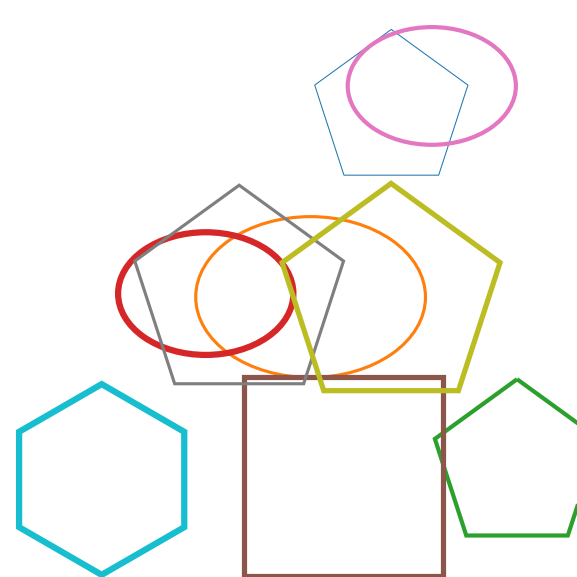[{"shape": "pentagon", "thickness": 0.5, "radius": 0.7, "center": [0.678, 0.809]}, {"shape": "oval", "thickness": 1.5, "radius": 0.99, "center": [0.538, 0.485]}, {"shape": "pentagon", "thickness": 2, "radius": 0.75, "center": [0.895, 0.193]}, {"shape": "oval", "thickness": 3, "radius": 0.76, "center": [0.356, 0.491]}, {"shape": "square", "thickness": 2.5, "radius": 0.86, "center": [0.595, 0.174]}, {"shape": "oval", "thickness": 2, "radius": 0.73, "center": [0.748, 0.85]}, {"shape": "pentagon", "thickness": 1.5, "radius": 0.95, "center": [0.414, 0.488]}, {"shape": "pentagon", "thickness": 2.5, "radius": 0.99, "center": [0.677, 0.483]}, {"shape": "hexagon", "thickness": 3, "radius": 0.83, "center": [0.176, 0.169]}]